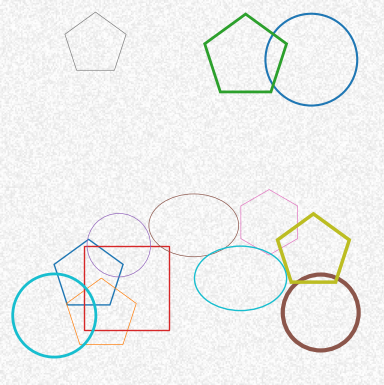[{"shape": "pentagon", "thickness": 1, "radius": 0.47, "center": [0.23, 0.284]}, {"shape": "circle", "thickness": 1.5, "radius": 0.6, "center": [0.809, 0.845]}, {"shape": "pentagon", "thickness": 0.5, "radius": 0.48, "center": [0.263, 0.182]}, {"shape": "pentagon", "thickness": 2, "radius": 0.56, "center": [0.638, 0.852]}, {"shape": "square", "thickness": 1, "radius": 0.55, "center": [0.329, 0.252]}, {"shape": "circle", "thickness": 0.5, "radius": 0.41, "center": [0.309, 0.363]}, {"shape": "oval", "thickness": 0.5, "radius": 0.58, "center": [0.503, 0.415]}, {"shape": "circle", "thickness": 3, "radius": 0.49, "center": [0.833, 0.188]}, {"shape": "hexagon", "thickness": 0.5, "radius": 0.43, "center": [0.699, 0.423]}, {"shape": "pentagon", "thickness": 0.5, "radius": 0.42, "center": [0.248, 0.885]}, {"shape": "pentagon", "thickness": 2.5, "radius": 0.49, "center": [0.814, 0.346]}, {"shape": "circle", "thickness": 2, "radius": 0.54, "center": [0.141, 0.181]}, {"shape": "oval", "thickness": 1, "radius": 0.6, "center": [0.625, 0.277]}]